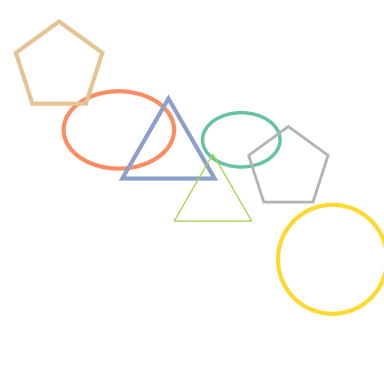[{"shape": "oval", "thickness": 2.5, "radius": 0.5, "center": [0.627, 0.637]}, {"shape": "oval", "thickness": 3, "radius": 0.72, "center": [0.309, 0.663]}, {"shape": "triangle", "thickness": 3, "radius": 0.69, "center": [0.438, 0.606]}, {"shape": "triangle", "thickness": 1, "radius": 0.58, "center": [0.553, 0.484]}, {"shape": "circle", "thickness": 3, "radius": 0.71, "center": [0.864, 0.326]}, {"shape": "pentagon", "thickness": 3, "radius": 0.59, "center": [0.154, 0.826]}, {"shape": "pentagon", "thickness": 2, "radius": 0.54, "center": [0.749, 0.563]}]